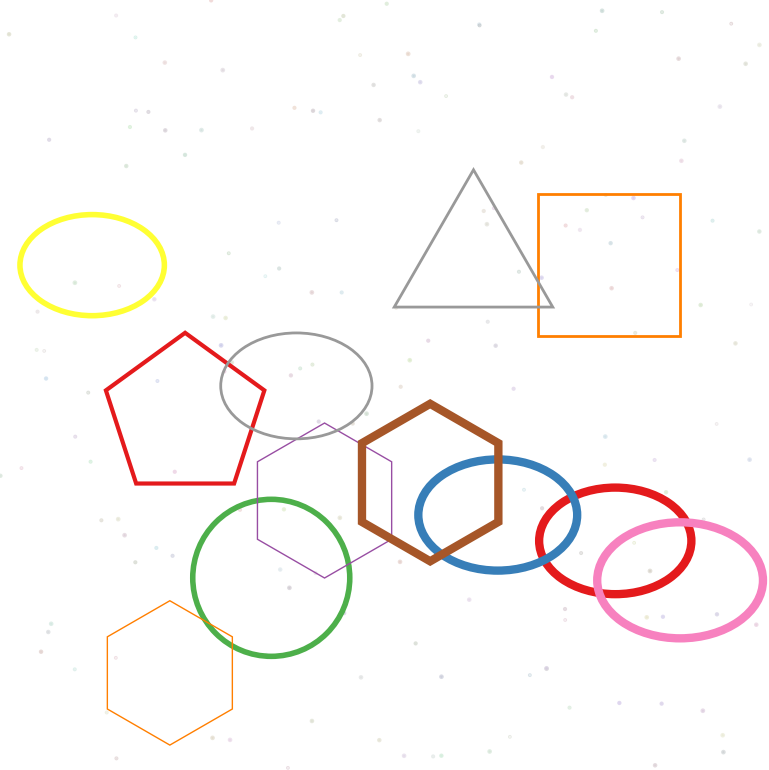[{"shape": "oval", "thickness": 3, "radius": 0.49, "center": [0.799, 0.298]}, {"shape": "pentagon", "thickness": 1.5, "radius": 0.54, "center": [0.24, 0.46]}, {"shape": "oval", "thickness": 3, "radius": 0.52, "center": [0.646, 0.331]}, {"shape": "circle", "thickness": 2, "radius": 0.51, "center": [0.352, 0.25]}, {"shape": "hexagon", "thickness": 0.5, "radius": 0.5, "center": [0.421, 0.35]}, {"shape": "hexagon", "thickness": 0.5, "radius": 0.47, "center": [0.221, 0.126]}, {"shape": "square", "thickness": 1, "radius": 0.46, "center": [0.791, 0.656]}, {"shape": "oval", "thickness": 2, "radius": 0.47, "center": [0.12, 0.656]}, {"shape": "hexagon", "thickness": 3, "radius": 0.51, "center": [0.559, 0.373]}, {"shape": "oval", "thickness": 3, "radius": 0.54, "center": [0.883, 0.246]}, {"shape": "oval", "thickness": 1, "radius": 0.49, "center": [0.385, 0.499]}, {"shape": "triangle", "thickness": 1, "radius": 0.59, "center": [0.615, 0.661]}]